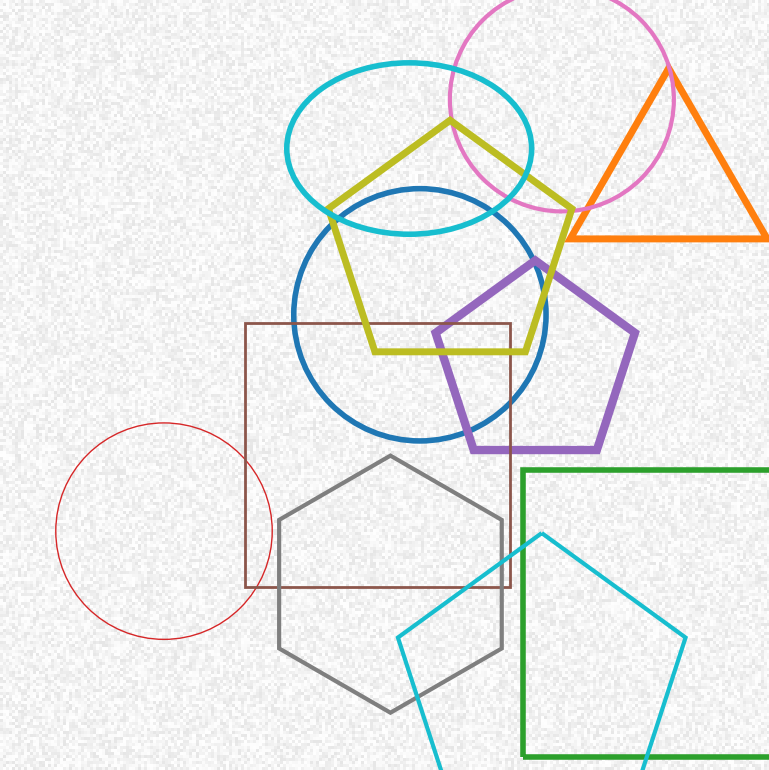[{"shape": "circle", "thickness": 2, "radius": 0.82, "center": [0.545, 0.591]}, {"shape": "triangle", "thickness": 2.5, "radius": 0.74, "center": [0.868, 0.764]}, {"shape": "square", "thickness": 2, "radius": 0.93, "center": [0.866, 0.203]}, {"shape": "circle", "thickness": 0.5, "radius": 0.7, "center": [0.213, 0.31]}, {"shape": "pentagon", "thickness": 3, "radius": 0.68, "center": [0.695, 0.526]}, {"shape": "square", "thickness": 1, "radius": 0.86, "center": [0.49, 0.409]}, {"shape": "circle", "thickness": 1.5, "radius": 0.73, "center": [0.73, 0.871]}, {"shape": "hexagon", "thickness": 1.5, "radius": 0.83, "center": [0.507, 0.241]}, {"shape": "pentagon", "thickness": 2.5, "radius": 0.83, "center": [0.585, 0.678]}, {"shape": "pentagon", "thickness": 1.5, "radius": 0.98, "center": [0.704, 0.111]}, {"shape": "oval", "thickness": 2, "radius": 0.79, "center": [0.531, 0.807]}]